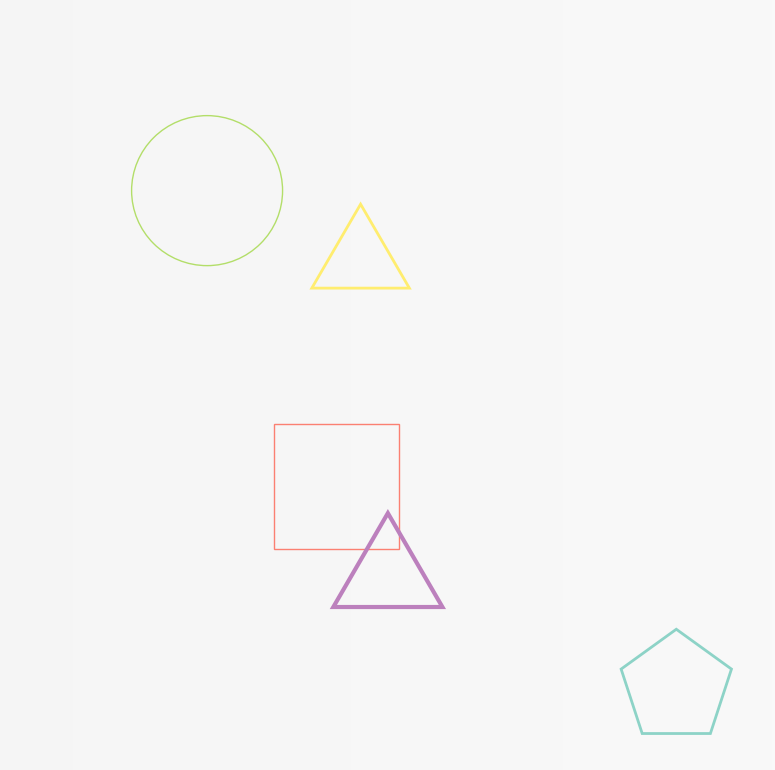[{"shape": "pentagon", "thickness": 1, "radius": 0.37, "center": [0.873, 0.108]}, {"shape": "square", "thickness": 0.5, "radius": 0.41, "center": [0.434, 0.368]}, {"shape": "circle", "thickness": 0.5, "radius": 0.49, "center": [0.267, 0.752]}, {"shape": "triangle", "thickness": 1.5, "radius": 0.41, "center": [0.5, 0.252]}, {"shape": "triangle", "thickness": 1, "radius": 0.36, "center": [0.465, 0.662]}]